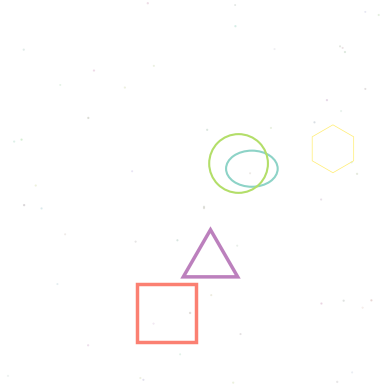[{"shape": "oval", "thickness": 1.5, "radius": 0.34, "center": [0.654, 0.562]}, {"shape": "square", "thickness": 2.5, "radius": 0.38, "center": [0.433, 0.187]}, {"shape": "circle", "thickness": 1.5, "radius": 0.38, "center": [0.62, 0.575]}, {"shape": "triangle", "thickness": 2.5, "radius": 0.41, "center": [0.547, 0.322]}, {"shape": "hexagon", "thickness": 0.5, "radius": 0.31, "center": [0.865, 0.614]}]